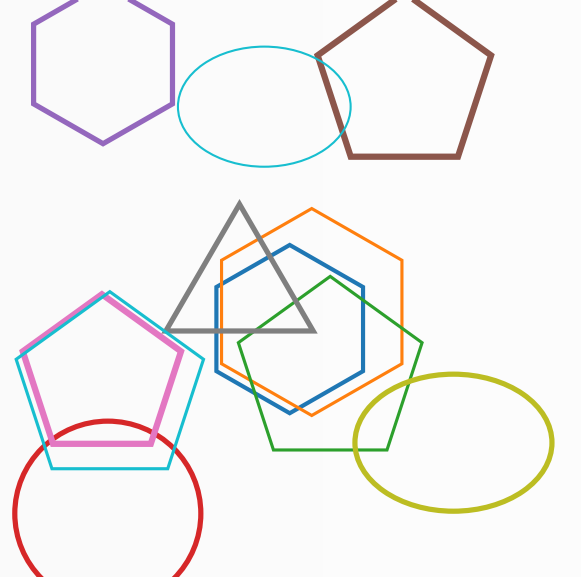[{"shape": "hexagon", "thickness": 2, "radius": 0.73, "center": [0.498, 0.429]}, {"shape": "hexagon", "thickness": 1.5, "radius": 0.9, "center": [0.536, 0.459]}, {"shape": "pentagon", "thickness": 1.5, "radius": 0.83, "center": [0.568, 0.354]}, {"shape": "circle", "thickness": 2.5, "radius": 0.8, "center": [0.185, 0.11]}, {"shape": "hexagon", "thickness": 2.5, "radius": 0.69, "center": [0.177, 0.888]}, {"shape": "pentagon", "thickness": 3, "radius": 0.78, "center": [0.696, 0.855]}, {"shape": "pentagon", "thickness": 3, "radius": 0.72, "center": [0.175, 0.346]}, {"shape": "triangle", "thickness": 2.5, "radius": 0.73, "center": [0.412, 0.499]}, {"shape": "oval", "thickness": 2.5, "radius": 0.85, "center": [0.78, 0.233]}, {"shape": "oval", "thickness": 1, "radius": 0.74, "center": [0.455, 0.814]}, {"shape": "pentagon", "thickness": 1.5, "radius": 0.85, "center": [0.189, 0.325]}]